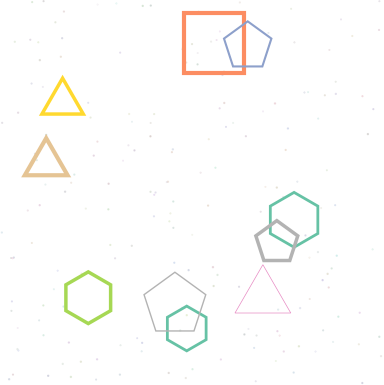[{"shape": "hexagon", "thickness": 2, "radius": 0.36, "center": [0.764, 0.429]}, {"shape": "hexagon", "thickness": 2, "radius": 0.29, "center": [0.485, 0.147]}, {"shape": "square", "thickness": 3, "radius": 0.39, "center": [0.556, 0.889]}, {"shape": "pentagon", "thickness": 1.5, "radius": 0.32, "center": [0.643, 0.88]}, {"shape": "triangle", "thickness": 0.5, "radius": 0.42, "center": [0.683, 0.229]}, {"shape": "hexagon", "thickness": 2.5, "radius": 0.34, "center": [0.229, 0.227]}, {"shape": "triangle", "thickness": 2.5, "radius": 0.31, "center": [0.163, 0.735]}, {"shape": "triangle", "thickness": 3, "radius": 0.32, "center": [0.12, 0.577]}, {"shape": "pentagon", "thickness": 2.5, "radius": 0.29, "center": [0.719, 0.37]}, {"shape": "pentagon", "thickness": 1, "radius": 0.42, "center": [0.454, 0.209]}]